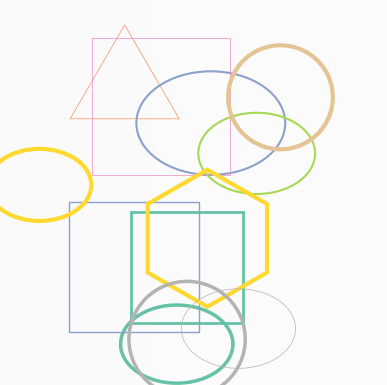[{"shape": "oval", "thickness": 2.5, "radius": 0.72, "center": [0.456, 0.106]}, {"shape": "square", "thickness": 2, "radius": 0.72, "center": [0.483, 0.306]}, {"shape": "triangle", "thickness": 0.5, "radius": 0.81, "center": [0.322, 0.773]}, {"shape": "square", "thickness": 1, "radius": 0.84, "center": [0.346, 0.306]}, {"shape": "oval", "thickness": 1.5, "radius": 0.96, "center": [0.544, 0.68]}, {"shape": "square", "thickness": 0.5, "radius": 0.89, "center": [0.416, 0.723]}, {"shape": "oval", "thickness": 1.5, "radius": 0.75, "center": [0.662, 0.602]}, {"shape": "hexagon", "thickness": 3, "radius": 0.89, "center": [0.535, 0.381]}, {"shape": "oval", "thickness": 3, "radius": 0.67, "center": [0.102, 0.52]}, {"shape": "circle", "thickness": 3, "radius": 0.68, "center": [0.724, 0.747]}, {"shape": "circle", "thickness": 2.5, "radius": 0.75, "center": [0.483, 0.119]}, {"shape": "oval", "thickness": 0.5, "radius": 0.74, "center": [0.615, 0.147]}]